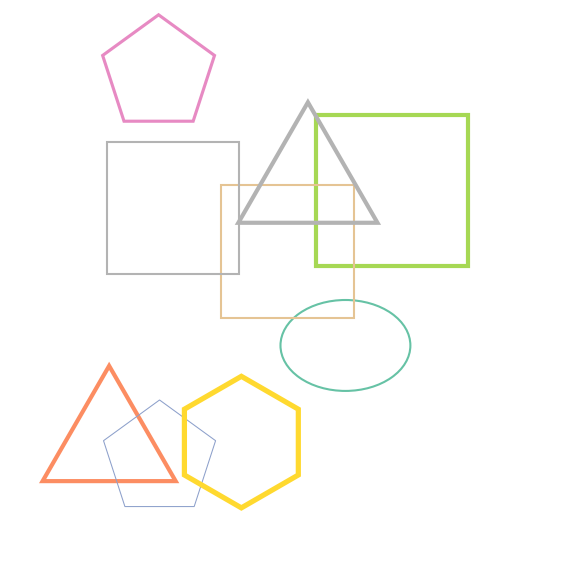[{"shape": "oval", "thickness": 1, "radius": 0.56, "center": [0.598, 0.401]}, {"shape": "triangle", "thickness": 2, "radius": 0.67, "center": [0.189, 0.233]}, {"shape": "pentagon", "thickness": 0.5, "radius": 0.51, "center": [0.276, 0.205]}, {"shape": "pentagon", "thickness": 1.5, "radius": 0.51, "center": [0.275, 0.872]}, {"shape": "square", "thickness": 2, "radius": 0.66, "center": [0.679, 0.669]}, {"shape": "hexagon", "thickness": 2.5, "radius": 0.57, "center": [0.418, 0.234]}, {"shape": "square", "thickness": 1, "radius": 0.58, "center": [0.498, 0.564]}, {"shape": "square", "thickness": 1, "radius": 0.57, "center": [0.3, 0.639]}, {"shape": "triangle", "thickness": 2, "radius": 0.7, "center": [0.533, 0.683]}]